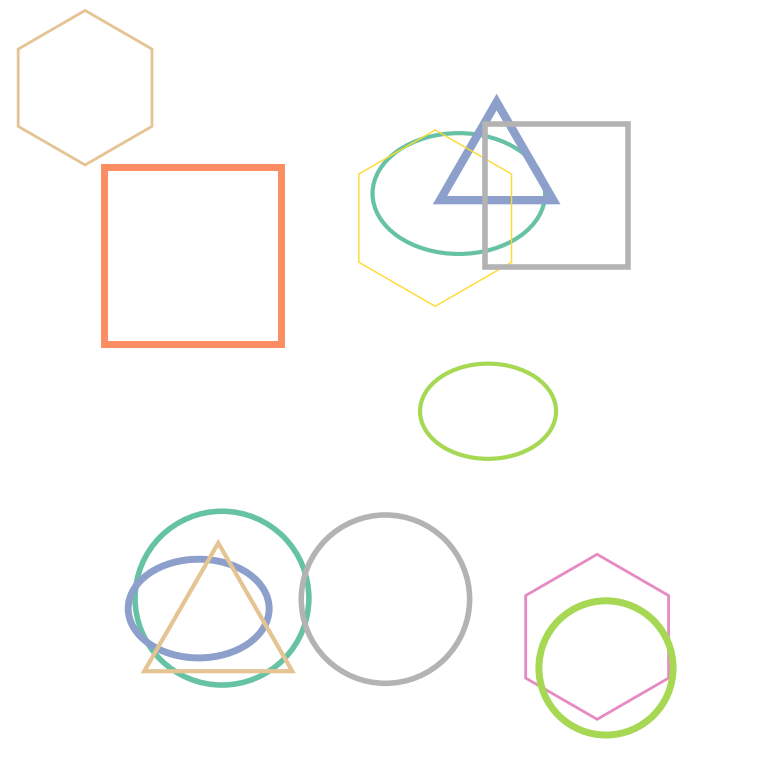[{"shape": "circle", "thickness": 2, "radius": 0.56, "center": [0.288, 0.223]}, {"shape": "oval", "thickness": 1.5, "radius": 0.56, "center": [0.596, 0.749]}, {"shape": "square", "thickness": 2.5, "radius": 0.58, "center": [0.25, 0.668]}, {"shape": "triangle", "thickness": 3, "radius": 0.42, "center": [0.645, 0.783]}, {"shape": "oval", "thickness": 2.5, "radius": 0.46, "center": [0.258, 0.21]}, {"shape": "hexagon", "thickness": 1, "radius": 0.54, "center": [0.775, 0.173]}, {"shape": "oval", "thickness": 1.5, "radius": 0.44, "center": [0.634, 0.466]}, {"shape": "circle", "thickness": 2.5, "radius": 0.44, "center": [0.787, 0.133]}, {"shape": "hexagon", "thickness": 0.5, "radius": 0.57, "center": [0.565, 0.717]}, {"shape": "hexagon", "thickness": 1, "radius": 0.5, "center": [0.111, 0.886]}, {"shape": "triangle", "thickness": 1.5, "radius": 0.55, "center": [0.283, 0.184]}, {"shape": "square", "thickness": 2, "radius": 0.46, "center": [0.723, 0.747]}, {"shape": "circle", "thickness": 2, "radius": 0.55, "center": [0.501, 0.222]}]